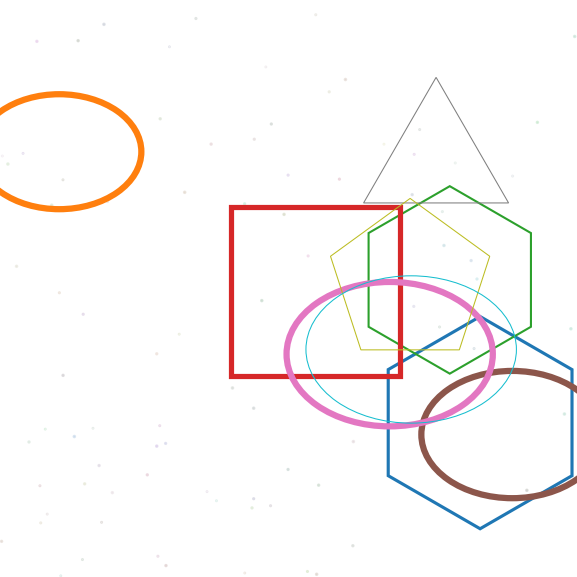[{"shape": "hexagon", "thickness": 1.5, "radius": 0.92, "center": [0.831, 0.267]}, {"shape": "oval", "thickness": 3, "radius": 0.71, "center": [0.103, 0.736]}, {"shape": "hexagon", "thickness": 1, "radius": 0.81, "center": [0.779, 0.514]}, {"shape": "square", "thickness": 2.5, "radius": 0.73, "center": [0.547, 0.494]}, {"shape": "oval", "thickness": 3, "radius": 0.79, "center": [0.887, 0.247]}, {"shape": "oval", "thickness": 3, "radius": 0.89, "center": [0.675, 0.386]}, {"shape": "triangle", "thickness": 0.5, "radius": 0.72, "center": [0.755, 0.72]}, {"shape": "pentagon", "thickness": 0.5, "radius": 0.72, "center": [0.71, 0.511]}, {"shape": "oval", "thickness": 0.5, "radius": 0.91, "center": [0.712, 0.394]}]